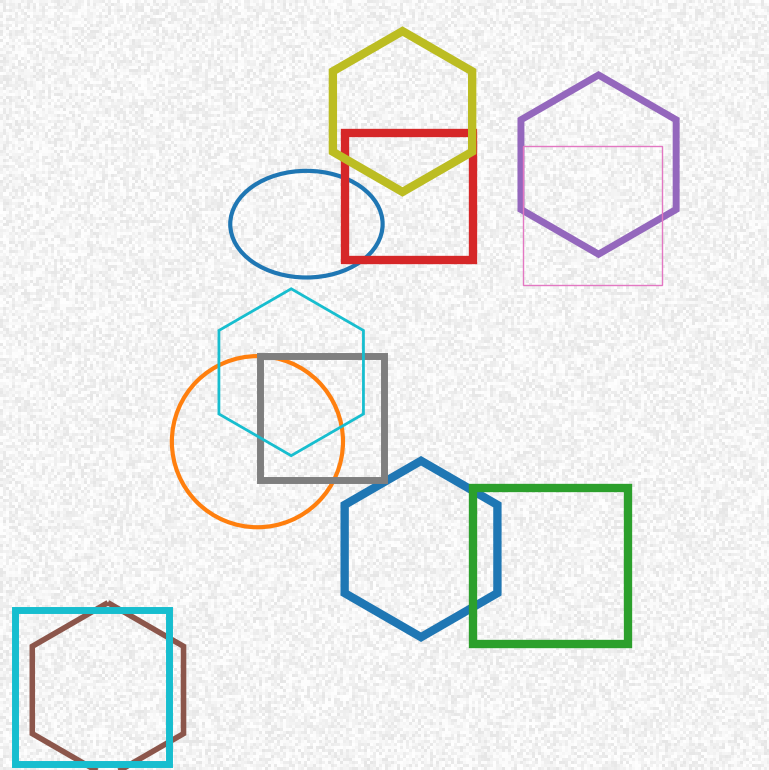[{"shape": "hexagon", "thickness": 3, "radius": 0.57, "center": [0.547, 0.287]}, {"shape": "oval", "thickness": 1.5, "radius": 0.49, "center": [0.398, 0.709]}, {"shape": "circle", "thickness": 1.5, "radius": 0.56, "center": [0.334, 0.426]}, {"shape": "square", "thickness": 3, "radius": 0.51, "center": [0.715, 0.265]}, {"shape": "square", "thickness": 3, "radius": 0.41, "center": [0.531, 0.745]}, {"shape": "hexagon", "thickness": 2.5, "radius": 0.58, "center": [0.777, 0.786]}, {"shape": "hexagon", "thickness": 2, "radius": 0.57, "center": [0.14, 0.104]}, {"shape": "square", "thickness": 0.5, "radius": 0.45, "center": [0.77, 0.72]}, {"shape": "square", "thickness": 2.5, "radius": 0.4, "center": [0.418, 0.457]}, {"shape": "hexagon", "thickness": 3, "radius": 0.52, "center": [0.523, 0.855]}, {"shape": "square", "thickness": 2.5, "radius": 0.5, "center": [0.119, 0.108]}, {"shape": "hexagon", "thickness": 1, "radius": 0.54, "center": [0.378, 0.517]}]